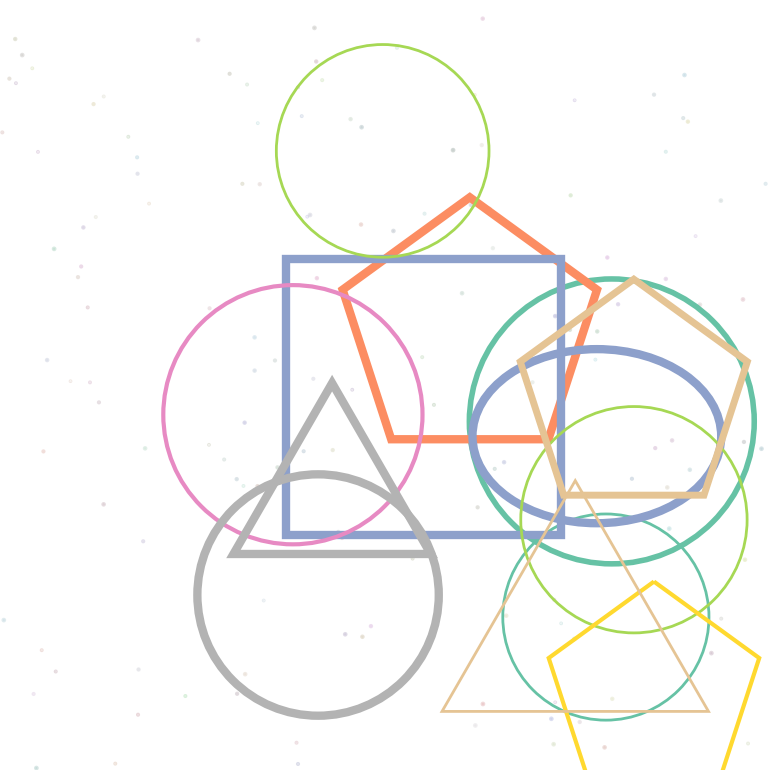[{"shape": "circle", "thickness": 2, "radius": 0.92, "center": [0.795, 0.453]}, {"shape": "circle", "thickness": 1, "radius": 0.67, "center": [0.787, 0.199]}, {"shape": "pentagon", "thickness": 3, "radius": 0.87, "center": [0.61, 0.57]}, {"shape": "square", "thickness": 3, "radius": 0.89, "center": [0.55, 0.484]}, {"shape": "oval", "thickness": 3, "radius": 0.81, "center": [0.775, 0.434]}, {"shape": "circle", "thickness": 1.5, "radius": 0.84, "center": [0.38, 0.461]}, {"shape": "circle", "thickness": 1, "radius": 0.73, "center": [0.823, 0.325]}, {"shape": "circle", "thickness": 1, "radius": 0.69, "center": [0.497, 0.804]}, {"shape": "pentagon", "thickness": 1.5, "radius": 0.72, "center": [0.849, 0.101]}, {"shape": "triangle", "thickness": 1, "radius": 1.0, "center": [0.747, 0.176]}, {"shape": "pentagon", "thickness": 2.5, "radius": 0.78, "center": [0.823, 0.482]}, {"shape": "triangle", "thickness": 3, "radius": 0.74, "center": [0.431, 0.355]}, {"shape": "circle", "thickness": 3, "radius": 0.78, "center": [0.413, 0.227]}]